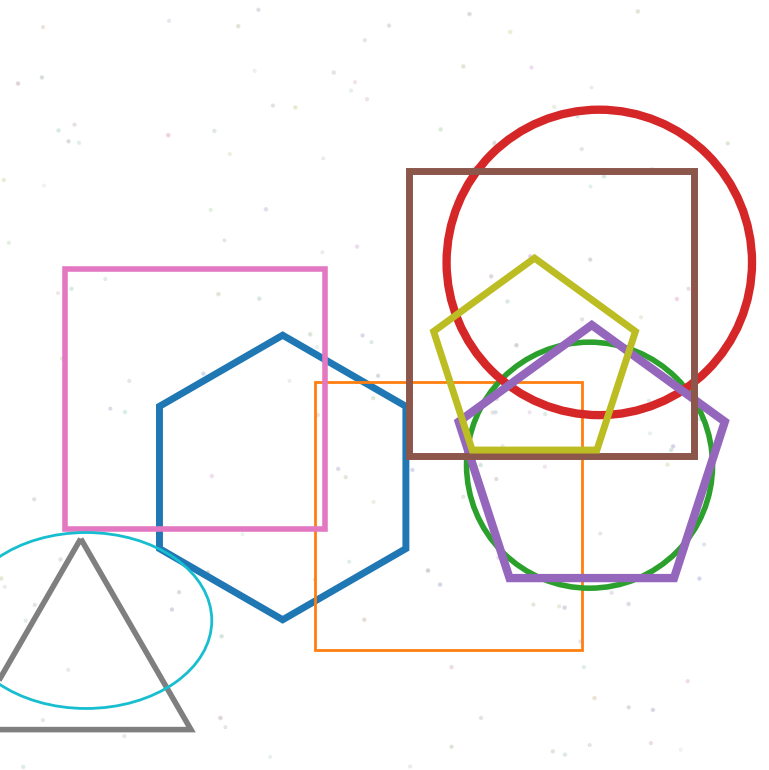[{"shape": "hexagon", "thickness": 2.5, "radius": 0.92, "center": [0.367, 0.38]}, {"shape": "square", "thickness": 1, "radius": 0.87, "center": [0.583, 0.33]}, {"shape": "circle", "thickness": 2, "radius": 0.8, "center": [0.766, 0.396]}, {"shape": "circle", "thickness": 3, "radius": 0.99, "center": [0.778, 0.659]}, {"shape": "pentagon", "thickness": 3, "radius": 0.91, "center": [0.769, 0.396]}, {"shape": "square", "thickness": 2.5, "radius": 0.93, "center": [0.716, 0.593]}, {"shape": "square", "thickness": 2, "radius": 0.84, "center": [0.253, 0.481]}, {"shape": "triangle", "thickness": 2, "radius": 0.83, "center": [0.105, 0.135]}, {"shape": "pentagon", "thickness": 2.5, "radius": 0.69, "center": [0.694, 0.527]}, {"shape": "oval", "thickness": 1, "radius": 0.82, "center": [0.112, 0.194]}]